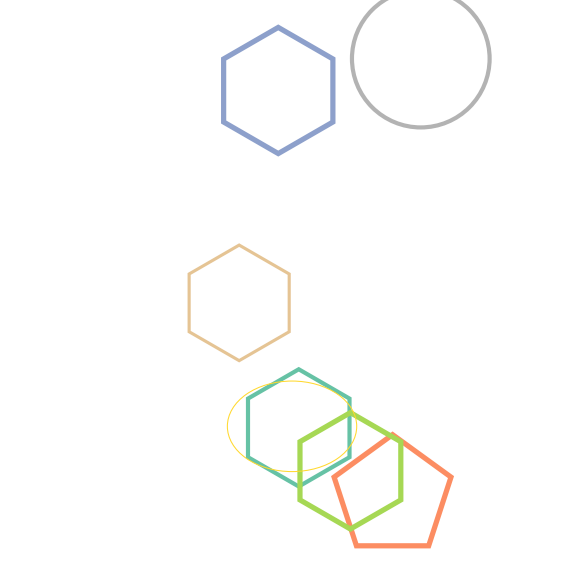[{"shape": "hexagon", "thickness": 2, "radius": 0.51, "center": [0.517, 0.258]}, {"shape": "pentagon", "thickness": 2.5, "radius": 0.53, "center": [0.68, 0.14]}, {"shape": "hexagon", "thickness": 2.5, "radius": 0.55, "center": [0.482, 0.842]}, {"shape": "hexagon", "thickness": 2.5, "radius": 0.5, "center": [0.607, 0.184]}, {"shape": "oval", "thickness": 0.5, "radius": 0.56, "center": [0.506, 0.261]}, {"shape": "hexagon", "thickness": 1.5, "radius": 0.5, "center": [0.414, 0.475]}, {"shape": "circle", "thickness": 2, "radius": 0.6, "center": [0.729, 0.898]}]